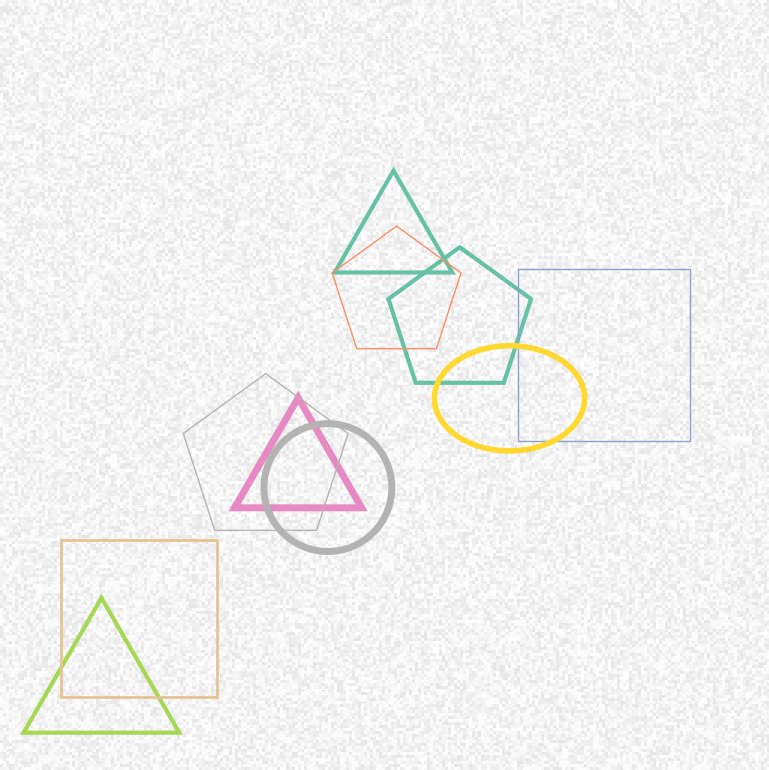[{"shape": "triangle", "thickness": 1.5, "radius": 0.44, "center": [0.511, 0.69]}, {"shape": "pentagon", "thickness": 1.5, "radius": 0.49, "center": [0.597, 0.582]}, {"shape": "pentagon", "thickness": 0.5, "radius": 0.44, "center": [0.515, 0.618]}, {"shape": "square", "thickness": 0.5, "radius": 0.56, "center": [0.784, 0.539]}, {"shape": "triangle", "thickness": 2.5, "radius": 0.48, "center": [0.387, 0.388]}, {"shape": "triangle", "thickness": 1.5, "radius": 0.58, "center": [0.132, 0.107]}, {"shape": "oval", "thickness": 2, "radius": 0.49, "center": [0.662, 0.483]}, {"shape": "square", "thickness": 1, "radius": 0.51, "center": [0.18, 0.197]}, {"shape": "circle", "thickness": 2.5, "radius": 0.42, "center": [0.426, 0.367]}, {"shape": "pentagon", "thickness": 0.5, "radius": 0.56, "center": [0.345, 0.402]}]